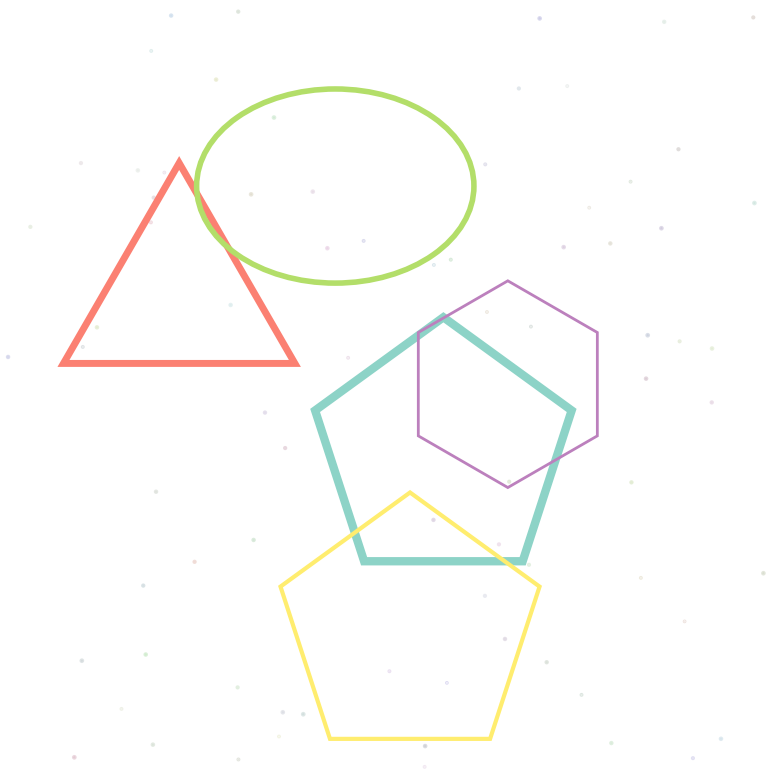[{"shape": "pentagon", "thickness": 3, "radius": 0.88, "center": [0.576, 0.413]}, {"shape": "triangle", "thickness": 2.5, "radius": 0.87, "center": [0.233, 0.615]}, {"shape": "oval", "thickness": 2, "radius": 0.9, "center": [0.435, 0.758]}, {"shape": "hexagon", "thickness": 1, "radius": 0.67, "center": [0.66, 0.501]}, {"shape": "pentagon", "thickness": 1.5, "radius": 0.88, "center": [0.533, 0.184]}]